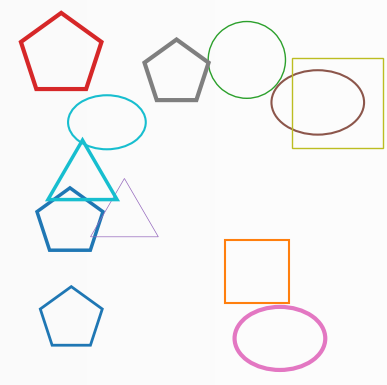[{"shape": "pentagon", "thickness": 2.5, "radius": 0.45, "center": [0.181, 0.423]}, {"shape": "pentagon", "thickness": 2, "radius": 0.42, "center": [0.184, 0.171]}, {"shape": "square", "thickness": 1.5, "radius": 0.41, "center": [0.663, 0.295]}, {"shape": "circle", "thickness": 1, "radius": 0.5, "center": [0.637, 0.844]}, {"shape": "pentagon", "thickness": 3, "radius": 0.55, "center": [0.158, 0.857]}, {"shape": "triangle", "thickness": 0.5, "radius": 0.51, "center": [0.321, 0.435]}, {"shape": "oval", "thickness": 1.5, "radius": 0.6, "center": [0.82, 0.734]}, {"shape": "oval", "thickness": 3, "radius": 0.59, "center": [0.722, 0.121]}, {"shape": "pentagon", "thickness": 3, "radius": 0.43, "center": [0.456, 0.81]}, {"shape": "square", "thickness": 1, "radius": 0.59, "center": [0.871, 0.733]}, {"shape": "triangle", "thickness": 2.5, "radius": 0.51, "center": [0.213, 0.533]}, {"shape": "oval", "thickness": 1.5, "radius": 0.5, "center": [0.276, 0.682]}]